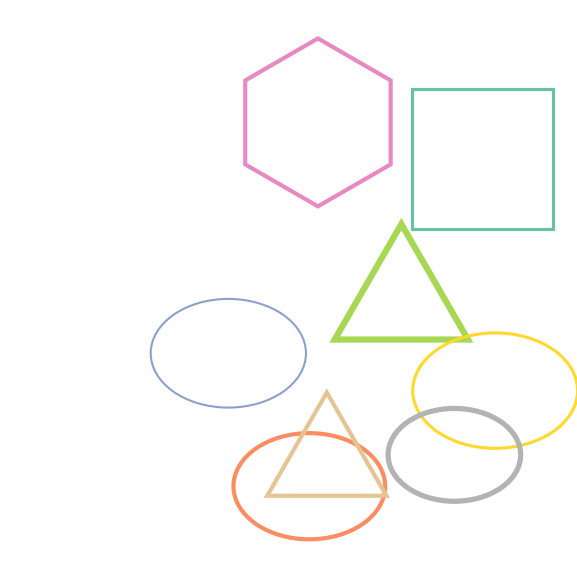[{"shape": "square", "thickness": 1.5, "radius": 0.61, "center": [0.835, 0.723]}, {"shape": "oval", "thickness": 2, "radius": 0.66, "center": [0.536, 0.157]}, {"shape": "oval", "thickness": 1, "radius": 0.67, "center": [0.395, 0.387]}, {"shape": "hexagon", "thickness": 2, "radius": 0.73, "center": [0.551, 0.787]}, {"shape": "triangle", "thickness": 3, "radius": 0.67, "center": [0.695, 0.478]}, {"shape": "oval", "thickness": 1.5, "radius": 0.71, "center": [0.857, 0.323]}, {"shape": "triangle", "thickness": 2, "radius": 0.6, "center": [0.566, 0.2]}, {"shape": "oval", "thickness": 2.5, "radius": 0.57, "center": [0.787, 0.212]}]